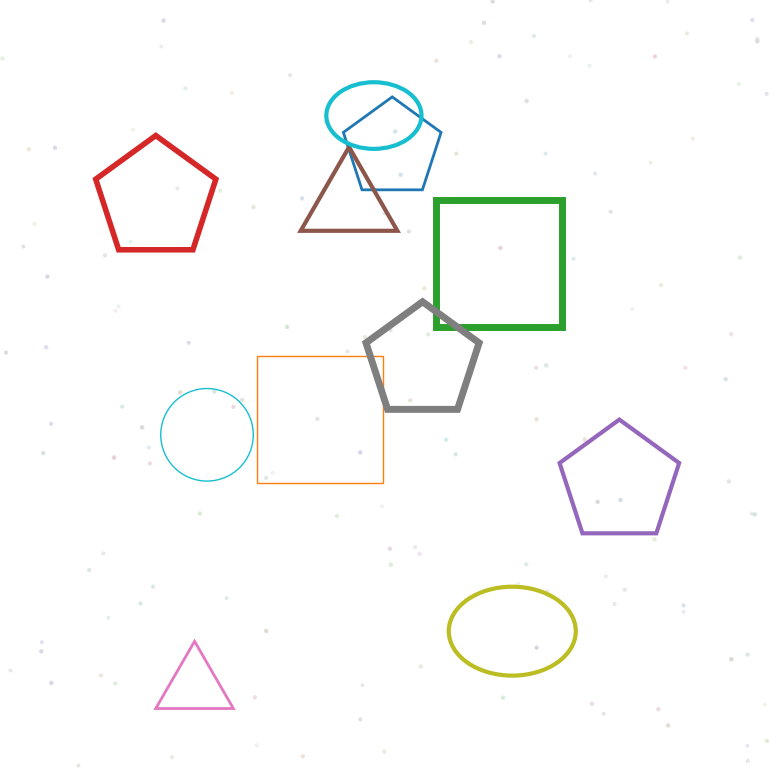[{"shape": "pentagon", "thickness": 1, "radius": 0.33, "center": [0.509, 0.807]}, {"shape": "square", "thickness": 0.5, "radius": 0.41, "center": [0.415, 0.455]}, {"shape": "square", "thickness": 2.5, "radius": 0.41, "center": [0.648, 0.658]}, {"shape": "pentagon", "thickness": 2, "radius": 0.41, "center": [0.202, 0.742]}, {"shape": "pentagon", "thickness": 1.5, "radius": 0.41, "center": [0.804, 0.373]}, {"shape": "triangle", "thickness": 1.5, "radius": 0.36, "center": [0.453, 0.737]}, {"shape": "triangle", "thickness": 1, "radius": 0.29, "center": [0.253, 0.109]}, {"shape": "pentagon", "thickness": 2.5, "radius": 0.39, "center": [0.549, 0.531]}, {"shape": "oval", "thickness": 1.5, "radius": 0.41, "center": [0.665, 0.18]}, {"shape": "circle", "thickness": 0.5, "radius": 0.3, "center": [0.269, 0.435]}, {"shape": "oval", "thickness": 1.5, "radius": 0.31, "center": [0.486, 0.85]}]